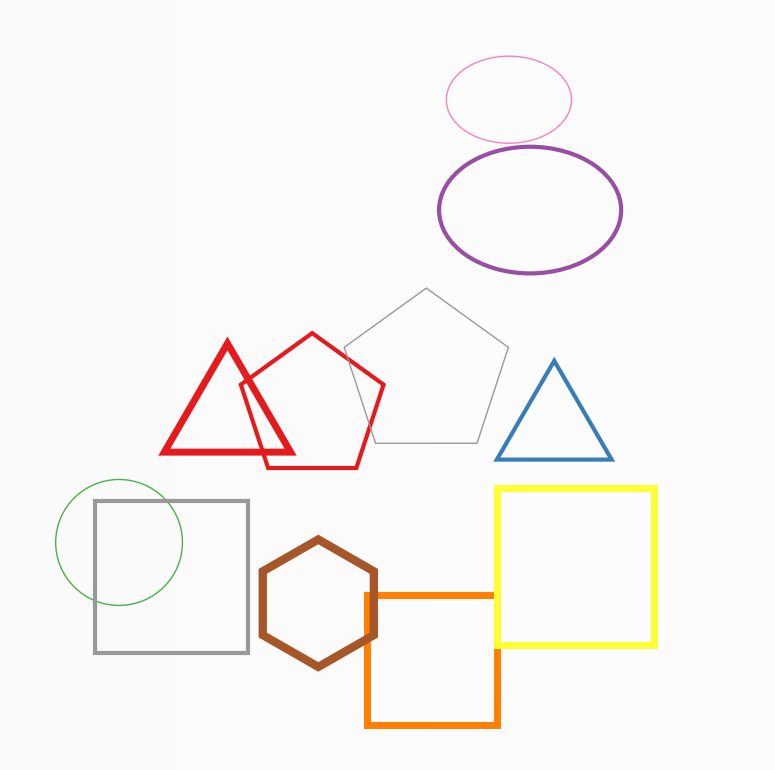[{"shape": "triangle", "thickness": 2.5, "radius": 0.47, "center": [0.294, 0.46]}, {"shape": "pentagon", "thickness": 1.5, "radius": 0.48, "center": [0.403, 0.471]}, {"shape": "triangle", "thickness": 1.5, "radius": 0.43, "center": [0.715, 0.446]}, {"shape": "circle", "thickness": 0.5, "radius": 0.41, "center": [0.154, 0.296]}, {"shape": "oval", "thickness": 1.5, "radius": 0.59, "center": [0.684, 0.727]}, {"shape": "square", "thickness": 2.5, "radius": 0.42, "center": [0.558, 0.143]}, {"shape": "square", "thickness": 2.5, "radius": 0.51, "center": [0.743, 0.264]}, {"shape": "hexagon", "thickness": 3, "radius": 0.41, "center": [0.411, 0.217]}, {"shape": "oval", "thickness": 0.5, "radius": 0.4, "center": [0.657, 0.871]}, {"shape": "pentagon", "thickness": 0.5, "radius": 0.56, "center": [0.55, 0.514]}, {"shape": "square", "thickness": 1.5, "radius": 0.49, "center": [0.221, 0.251]}]